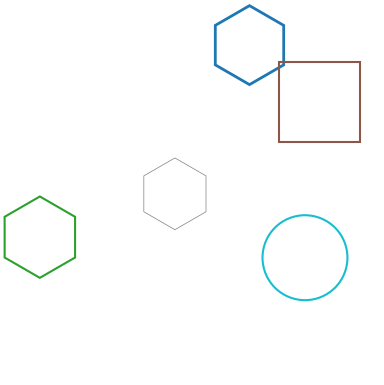[{"shape": "hexagon", "thickness": 2, "radius": 0.51, "center": [0.648, 0.883]}, {"shape": "hexagon", "thickness": 1.5, "radius": 0.53, "center": [0.104, 0.384]}, {"shape": "square", "thickness": 1.5, "radius": 0.52, "center": [0.83, 0.736]}, {"shape": "hexagon", "thickness": 0.5, "radius": 0.47, "center": [0.454, 0.497]}, {"shape": "circle", "thickness": 1.5, "radius": 0.55, "center": [0.792, 0.331]}]